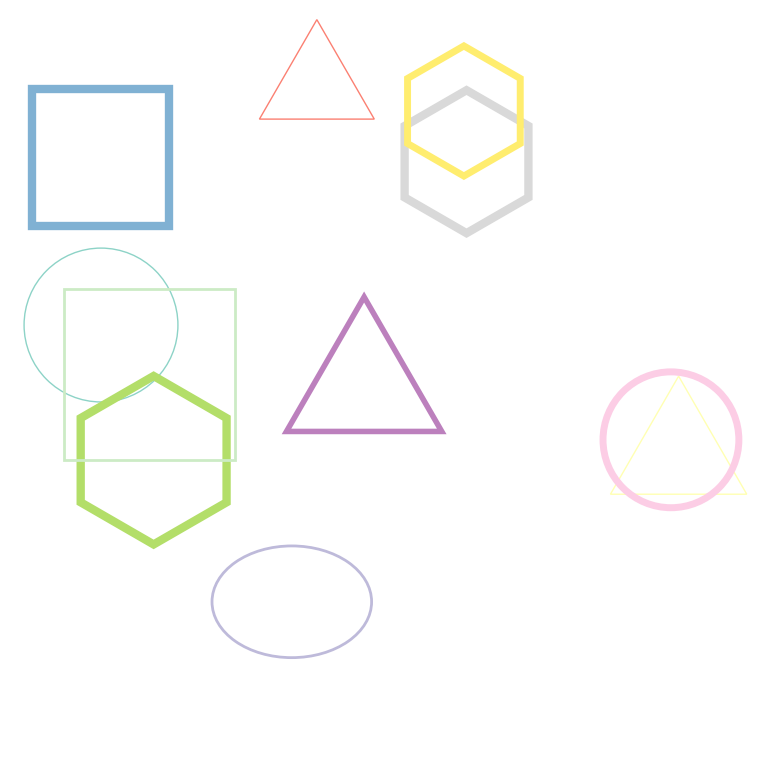[{"shape": "circle", "thickness": 0.5, "radius": 0.5, "center": [0.131, 0.578]}, {"shape": "triangle", "thickness": 0.5, "radius": 0.51, "center": [0.881, 0.409]}, {"shape": "oval", "thickness": 1, "radius": 0.52, "center": [0.379, 0.218]}, {"shape": "triangle", "thickness": 0.5, "radius": 0.43, "center": [0.412, 0.888]}, {"shape": "square", "thickness": 3, "radius": 0.45, "center": [0.131, 0.795]}, {"shape": "hexagon", "thickness": 3, "radius": 0.55, "center": [0.2, 0.402]}, {"shape": "circle", "thickness": 2.5, "radius": 0.44, "center": [0.871, 0.429]}, {"shape": "hexagon", "thickness": 3, "radius": 0.46, "center": [0.606, 0.79]}, {"shape": "triangle", "thickness": 2, "radius": 0.58, "center": [0.473, 0.498]}, {"shape": "square", "thickness": 1, "radius": 0.55, "center": [0.194, 0.514]}, {"shape": "hexagon", "thickness": 2.5, "radius": 0.42, "center": [0.602, 0.856]}]